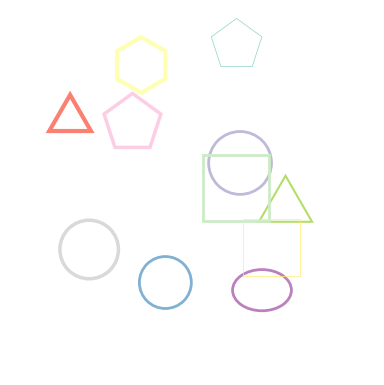[{"shape": "pentagon", "thickness": 0.5, "radius": 0.35, "center": [0.614, 0.883]}, {"shape": "hexagon", "thickness": 3, "radius": 0.36, "center": [0.367, 0.831]}, {"shape": "circle", "thickness": 2, "radius": 0.41, "center": [0.624, 0.577]}, {"shape": "triangle", "thickness": 3, "radius": 0.31, "center": [0.182, 0.691]}, {"shape": "circle", "thickness": 2, "radius": 0.34, "center": [0.429, 0.266]}, {"shape": "triangle", "thickness": 1.5, "radius": 0.4, "center": [0.742, 0.464]}, {"shape": "pentagon", "thickness": 2.5, "radius": 0.39, "center": [0.344, 0.68]}, {"shape": "circle", "thickness": 2.5, "radius": 0.38, "center": [0.232, 0.352]}, {"shape": "oval", "thickness": 2, "radius": 0.38, "center": [0.68, 0.246]}, {"shape": "square", "thickness": 2, "radius": 0.42, "center": [0.613, 0.511]}, {"shape": "square", "thickness": 0.5, "radius": 0.37, "center": [0.705, 0.357]}]